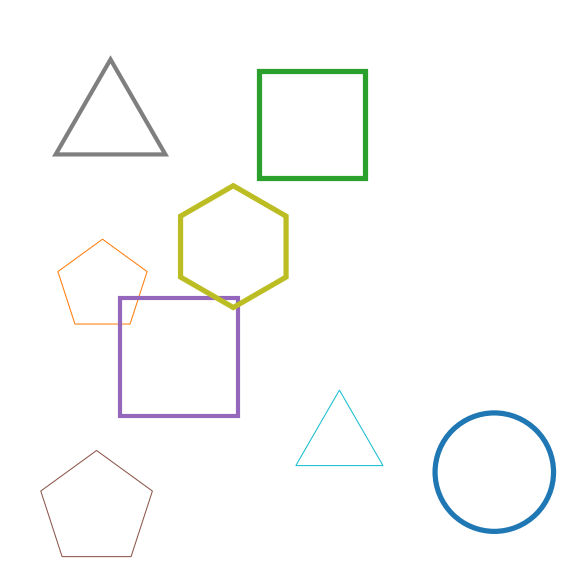[{"shape": "circle", "thickness": 2.5, "radius": 0.51, "center": [0.856, 0.182]}, {"shape": "pentagon", "thickness": 0.5, "radius": 0.41, "center": [0.178, 0.504]}, {"shape": "square", "thickness": 2.5, "radius": 0.46, "center": [0.541, 0.784]}, {"shape": "square", "thickness": 2, "radius": 0.51, "center": [0.31, 0.381]}, {"shape": "pentagon", "thickness": 0.5, "radius": 0.51, "center": [0.167, 0.117]}, {"shape": "triangle", "thickness": 2, "radius": 0.55, "center": [0.191, 0.787]}, {"shape": "hexagon", "thickness": 2.5, "radius": 0.53, "center": [0.404, 0.572]}, {"shape": "triangle", "thickness": 0.5, "radius": 0.44, "center": [0.588, 0.237]}]